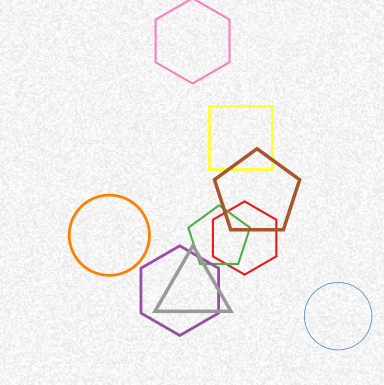[{"shape": "hexagon", "thickness": 1.5, "radius": 0.48, "center": [0.635, 0.382]}, {"shape": "circle", "thickness": 0.5, "radius": 0.44, "center": [0.878, 0.179]}, {"shape": "pentagon", "thickness": 1.5, "radius": 0.42, "center": [0.569, 0.383]}, {"shape": "hexagon", "thickness": 2, "radius": 0.58, "center": [0.467, 0.245]}, {"shape": "circle", "thickness": 2, "radius": 0.52, "center": [0.284, 0.389]}, {"shape": "square", "thickness": 2, "radius": 0.41, "center": [0.625, 0.643]}, {"shape": "pentagon", "thickness": 2.5, "radius": 0.58, "center": [0.668, 0.497]}, {"shape": "hexagon", "thickness": 1.5, "radius": 0.55, "center": [0.5, 0.894]}, {"shape": "triangle", "thickness": 2.5, "radius": 0.57, "center": [0.501, 0.248]}]